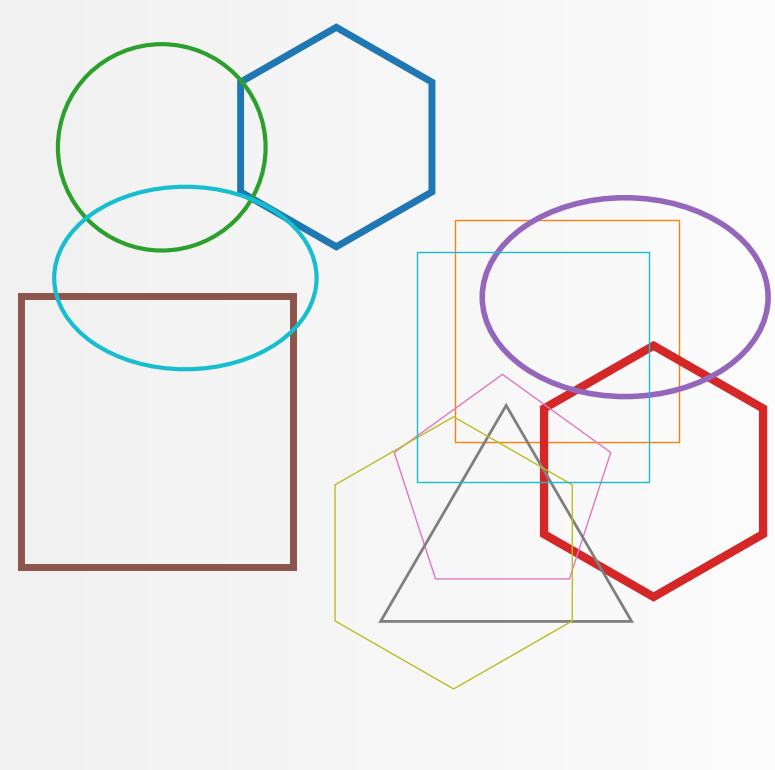[{"shape": "hexagon", "thickness": 2.5, "radius": 0.71, "center": [0.434, 0.822]}, {"shape": "square", "thickness": 0.5, "radius": 0.72, "center": [0.732, 0.57]}, {"shape": "circle", "thickness": 1.5, "radius": 0.67, "center": [0.209, 0.809]}, {"shape": "hexagon", "thickness": 3, "radius": 0.82, "center": [0.843, 0.388]}, {"shape": "oval", "thickness": 2, "radius": 0.92, "center": [0.807, 0.614]}, {"shape": "square", "thickness": 2.5, "radius": 0.88, "center": [0.203, 0.44]}, {"shape": "pentagon", "thickness": 0.5, "radius": 0.73, "center": [0.648, 0.367]}, {"shape": "triangle", "thickness": 1, "radius": 0.94, "center": [0.653, 0.286]}, {"shape": "hexagon", "thickness": 0.5, "radius": 0.88, "center": [0.585, 0.282]}, {"shape": "oval", "thickness": 1.5, "radius": 0.85, "center": [0.239, 0.639]}, {"shape": "square", "thickness": 0.5, "radius": 0.75, "center": [0.687, 0.523]}]